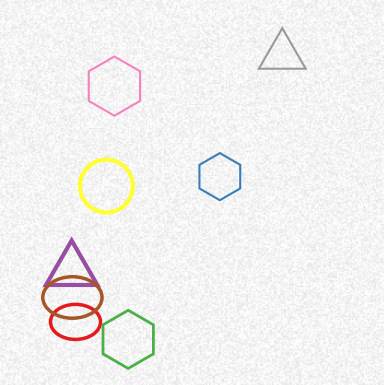[{"shape": "oval", "thickness": 2.5, "radius": 0.33, "center": [0.196, 0.164]}, {"shape": "hexagon", "thickness": 1.5, "radius": 0.31, "center": [0.571, 0.541]}, {"shape": "hexagon", "thickness": 2, "radius": 0.38, "center": [0.333, 0.119]}, {"shape": "triangle", "thickness": 3, "radius": 0.38, "center": [0.186, 0.298]}, {"shape": "circle", "thickness": 3, "radius": 0.34, "center": [0.276, 0.517]}, {"shape": "oval", "thickness": 2.5, "radius": 0.38, "center": [0.188, 0.227]}, {"shape": "hexagon", "thickness": 1.5, "radius": 0.38, "center": [0.297, 0.776]}, {"shape": "triangle", "thickness": 1.5, "radius": 0.35, "center": [0.733, 0.857]}]